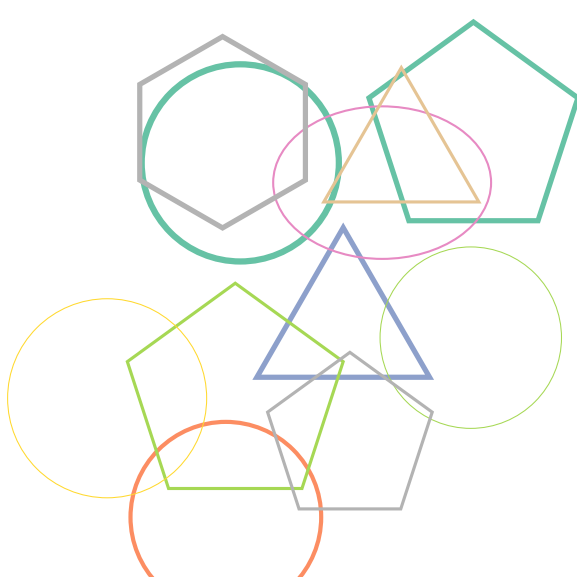[{"shape": "circle", "thickness": 3, "radius": 0.85, "center": [0.416, 0.717]}, {"shape": "pentagon", "thickness": 2.5, "radius": 0.95, "center": [0.82, 0.771]}, {"shape": "circle", "thickness": 2, "radius": 0.83, "center": [0.391, 0.104]}, {"shape": "triangle", "thickness": 2.5, "radius": 0.86, "center": [0.594, 0.432]}, {"shape": "oval", "thickness": 1, "radius": 0.94, "center": [0.662, 0.683]}, {"shape": "circle", "thickness": 0.5, "radius": 0.79, "center": [0.815, 0.414]}, {"shape": "pentagon", "thickness": 1.5, "radius": 0.98, "center": [0.407, 0.312]}, {"shape": "circle", "thickness": 0.5, "radius": 0.86, "center": [0.186, 0.309]}, {"shape": "triangle", "thickness": 1.5, "radius": 0.78, "center": [0.695, 0.727]}, {"shape": "hexagon", "thickness": 2.5, "radius": 0.83, "center": [0.385, 0.77]}, {"shape": "pentagon", "thickness": 1.5, "radius": 0.75, "center": [0.606, 0.239]}]